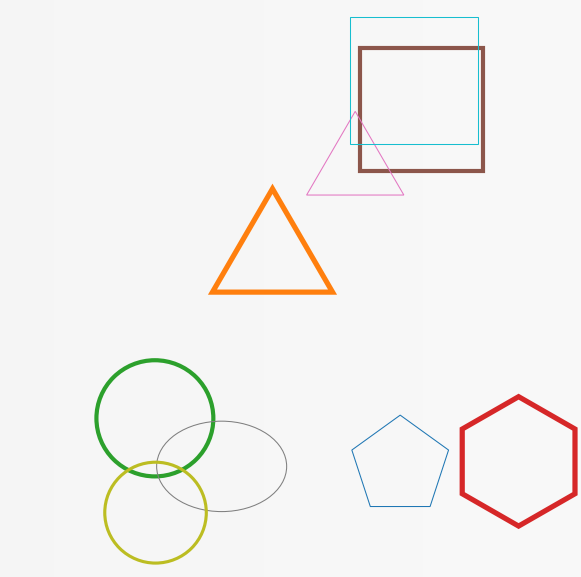[{"shape": "pentagon", "thickness": 0.5, "radius": 0.44, "center": [0.689, 0.193]}, {"shape": "triangle", "thickness": 2.5, "radius": 0.6, "center": [0.469, 0.553]}, {"shape": "circle", "thickness": 2, "radius": 0.5, "center": [0.266, 0.275]}, {"shape": "hexagon", "thickness": 2.5, "radius": 0.56, "center": [0.892, 0.2]}, {"shape": "square", "thickness": 2, "radius": 0.53, "center": [0.725, 0.81]}, {"shape": "triangle", "thickness": 0.5, "radius": 0.48, "center": [0.611, 0.71]}, {"shape": "oval", "thickness": 0.5, "radius": 0.56, "center": [0.381, 0.192]}, {"shape": "circle", "thickness": 1.5, "radius": 0.44, "center": [0.268, 0.111]}, {"shape": "square", "thickness": 0.5, "radius": 0.55, "center": [0.712, 0.859]}]